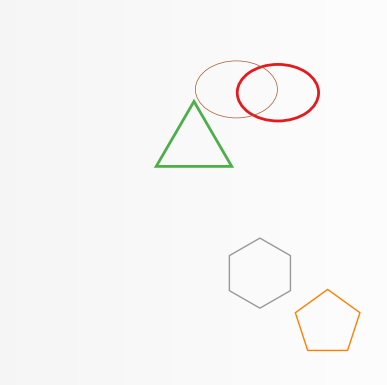[{"shape": "oval", "thickness": 2, "radius": 0.52, "center": [0.717, 0.759]}, {"shape": "triangle", "thickness": 2, "radius": 0.56, "center": [0.501, 0.624]}, {"shape": "pentagon", "thickness": 1, "radius": 0.44, "center": [0.846, 0.161]}, {"shape": "oval", "thickness": 0.5, "radius": 0.53, "center": [0.61, 0.768]}, {"shape": "hexagon", "thickness": 1, "radius": 0.45, "center": [0.671, 0.291]}]